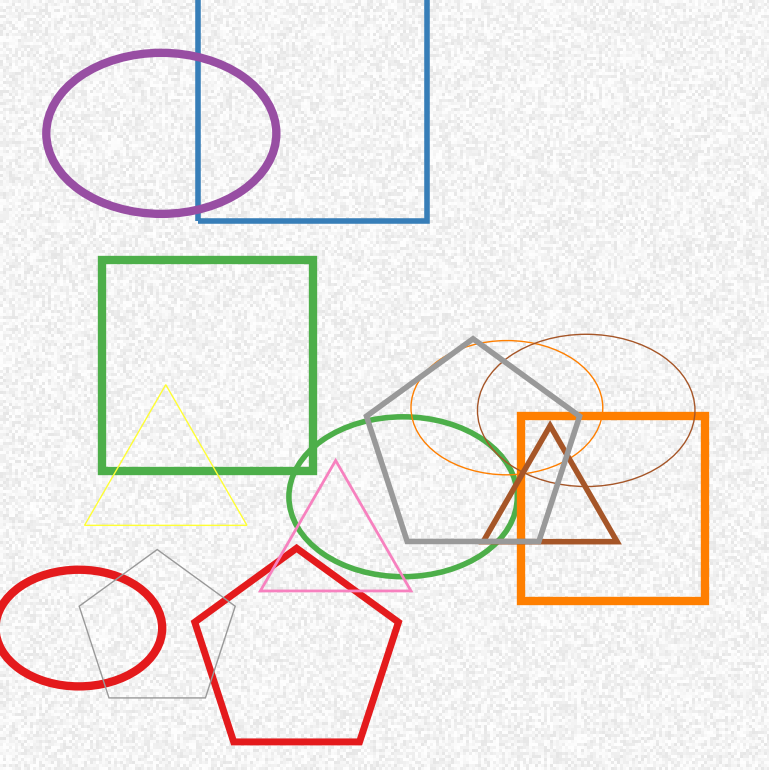[{"shape": "pentagon", "thickness": 2.5, "radius": 0.7, "center": [0.385, 0.149]}, {"shape": "oval", "thickness": 3, "radius": 0.54, "center": [0.102, 0.184]}, {"shape": "square", "thickness": 2, "radius": 0.74, "center": [0.406, 0.862]}, {"shape": "square", "thickness": 3, "radius": 0.68, "center": [0.269, 0.525]}, {"shape": "oval", "thickness": 2, "radius": 0.74, "center": [0.524, 0.355]}, {"shape": "oval", "thickness": 3, "radius": 0.75, "center": [0.21, 0.827]}, {"shape": "square", "thickness": 3, "radius": 0.6, "center": [0.796, 0.34]}, {"shape": "oval", "thickness": 0.5, "radius": 0.62, "center": [0.658, 0.471]}, {"shape": "triangle", "thickness": 0.5, "radius": 0.61, "center": [0.215, 0.379]}, {"shape": "oval", "thickness": 0.5, "radius": 0.71, "center": [0.761, 0.467]}, {"shape": "triangle", "thickness": 2, "radius": 0.5, "center": [0.714, 0.347]}, {"shape": "triangle", "thickness": 1, "radius": 0.56, "center": [0.436, 0.289]}, {"shape": "pentagon", "thickness": 2, "radius": 0.73, "center": [0.614, 0.415]}, {"shape": "pentagon", "thickness": 0.5, "radius": 0.53, "center": [0.204, 0.18]}]